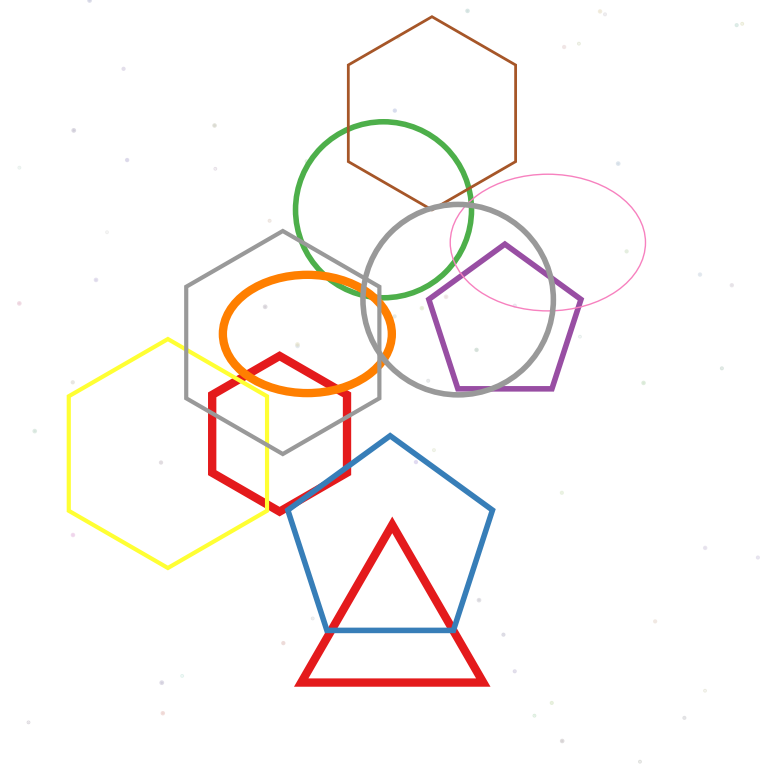[{"shape": "hexagon", "thickness": 3, "radius": 0.51, "center": [0.363, 0.437]}, {"shape": "triangle", "thickness": 3, "radius": 0.68, "center": [0.509, 0.182]}, {"shape": "pentagon", "thickness": 2, "radius": 0.7, "center": [0.507, 0.294]}, {"shape": "circle", "thickness": 2, "radius": 0.57, "center": [0.498, 0.728]}, {"shape": "pentagon", "thickness": 2, "radius": 0.52, "center": [0.656, 0.579]}, {"shape": "oval", "thickness": 3, "radius": 0.55, "center": [0.399, 0.566]}, {"shape": "hexagon", "thickness": 1.5, "radius": 0.74, "center": [0.218, 0.411]}, {"shape": "hexagon", "thickness": 1, "radius": 0.63, "center": [0.561, 0.853]}, {"shape": "oval", "thickness": 0.5, "radius": 0.63, "center": [0.712, 0.685]}, {"shape": "hexagon", "thickness": 1.5, "radius": 0.72, "center": [0.367, 0.555]}, {"shape": "circle", "thickness": 2, "radius": 0.62, "center": [0.595, 0.611]}]